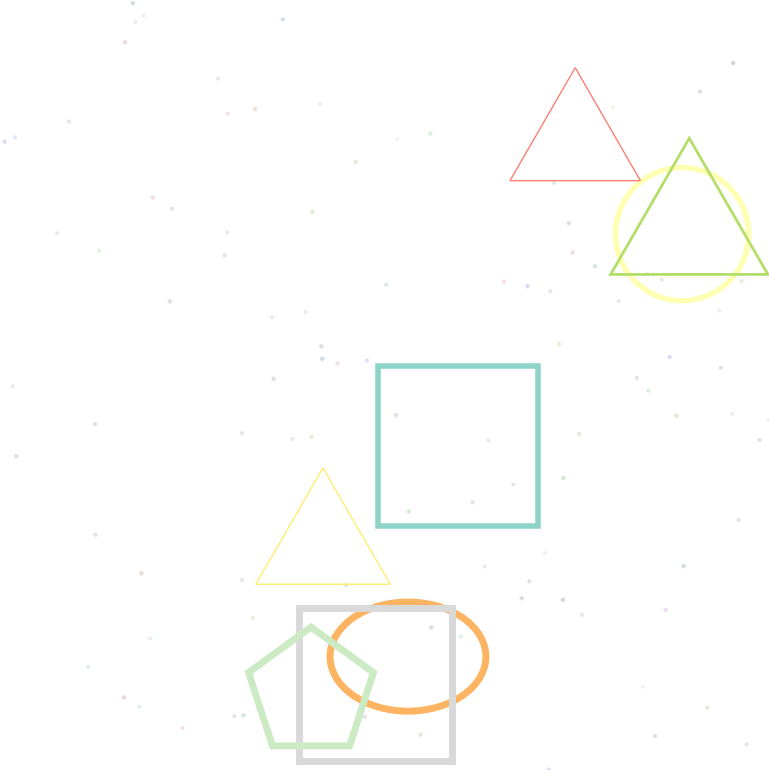[{"shape": "square", "thickness": 2, "radius": 0.52, "center": [0.595, 0.42]}, {"shape": "circle", "thickness": 2, "radius": 0.43, "center": [0.886, 0.696]}, {"shape": "triangle", "thickness": 0.5, "radius": 0.49, "center": [0.747, 0.814]}, {"shape": "oval", "thickness": 2.5, "radius": 0.51, "center": [0.53, 0.147]}, {"shape": "triangle", "thickness": 1, "radius": 0.59, "center": [0.895, 0.703]}, {"shape": "square", "thickness": 2.5, "radius": 0.5, "center": [0.488, 0.111]}, {"shape": "pentagon", "thickness": 2.5, "radius": 0.43, "center": [0.404, 0.1]}, {"shape": "triangle", "thickness": 0.5, "radius": 0.5, "center": [0.419, 0.292]}]